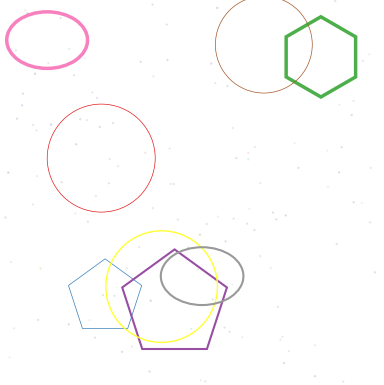[{"shape": "circle", "thickness": 0.5, "radius": 0.7, "center": [0.263, 0.589]}, {"shape": "pentagon", "thickness": 0.5, "radius": 0.5, "center": [0.273, 0.228]}, {"shape": "hexagon", "thickness": 2.5, "radius": 0.52, "center": [0.833, 0.852]}, {"shape": "pentagon", "thickness": 1.5, "radius": 0.71, "center": [0.453, 0.209]}, {"shape": "circle", "thickness": 1, "radius": 0.72, "center": [0.42, 0.256]}, {"shape": "circle", "thickness": 0.5, "radius": 0.63, "center": [0.685, 0.884]}, {"shape": "oval", "thickness": 2.5, "radius": 0.52, "center": [0.122, 0.896]}, {"shape": "oval", "thickness": 1.5, "radius": 0.54, "center": [0.525, 0.283]}]